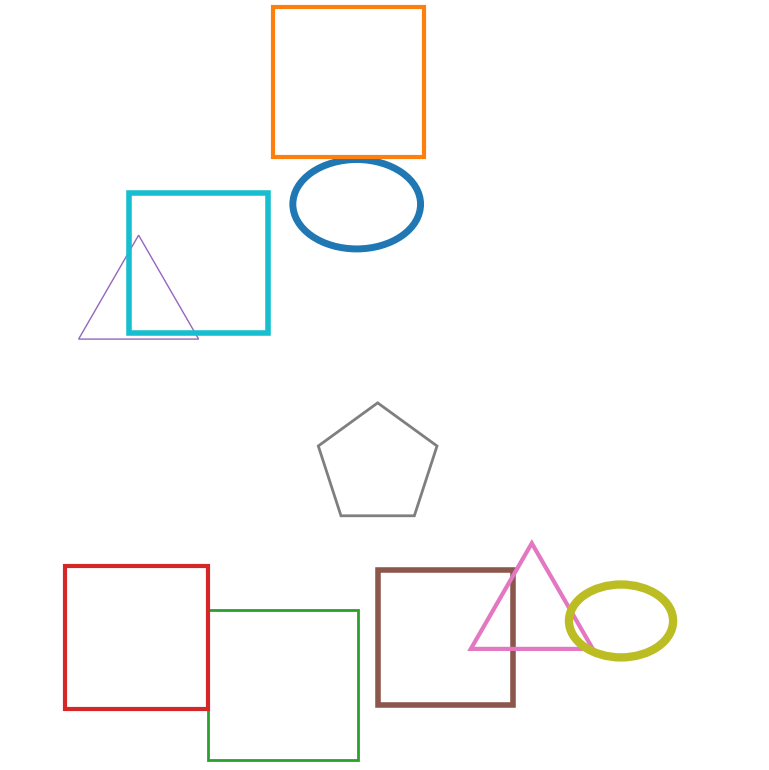[{"shape": "oval", "thickness": 2.5, "radius": 0.41, "center": [0.463, 0.735]}, {"shape": "square", "thickness": 1.5, "radius": 0.49, "center": [0.453, 0.893]}, {"shape": "square", "thickness": 1, "radius": 0.49, "center": [0.367, 0.111]}, {"shape": "square", "thickness": 1.5, "radius": 0.46, "center": [0.178, 0.172]}, {"shape": "triangle", "thickness": 0.5, "radius": 0.45, "center": [0.18, 0.605]}, {"shape": "square", "thickness": 2, "radius": 0.44, "center": [0.579, 0.172]}, {"shape": "triangle", "thickness": 1.5, "radius": 0.46, "center": [0.691, 0.203]}, {"shape": "pentagon", "thickness": 1, "radius": 0.41, "center": [0.49, 0.396]}, {"shape": "oval", "thickness": 3, "radius": 0.34, "center": [0.807, 0.194]}, {"shape": "square", "thickness": 2, "radius": 0.45, "center": [0.258, 0.658]}]